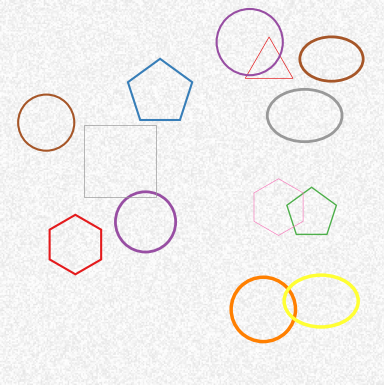[{"shape": "hexagon", "thickness": 1.5, "radius": 0.39, "center": [0.196, 0.365]}, {"shape": "triangle", "thickness": 0.5, "radius": 0.36, "center": [0.699, 0.832]}, {"shape": "pentagon", "thickness": 1.5, "radius": 0.44, "center": [0.416, 0.759]}, {"shape": "pentagon", "thickness": 1, "radius": 0.34, "center": [0.809, 0.446]}, {"shape": "circle", "thickness": 2, "radius": 0.39, "center": [0.378, 0.424]}, {"shape": "circle", "thickness": 1.5, "radius": 0.43, "center": [0.649, 0.891]}, {"shape": "circle", "thickness": 2.5, "radius": 0.42, "center": [0.684, 0.196]}, {"shape": "oval", "thickness": 2.5, "radius": 0.48, "center": [0.834, 0.218]}, {"shape": "circle", "thickness": 1.5, "radius": 0.36, "center": [0.12, 0.681]}, {"shape": "oval", "thickness": 2, "radius": 0.41, "center": [0.861, 0.847]}, {"shape": "hexagon", "thickness": 0.5, "radius": 0.37, "center": [0.724, 0.462]}, {"shape": "square", "thickness": 0.5, "radius": 0.47, "center": [0.311, 0.583]}, {"shape": "oval", "thickness": 2, "radius": 0.49, "center": [0.791, 0.7]}]